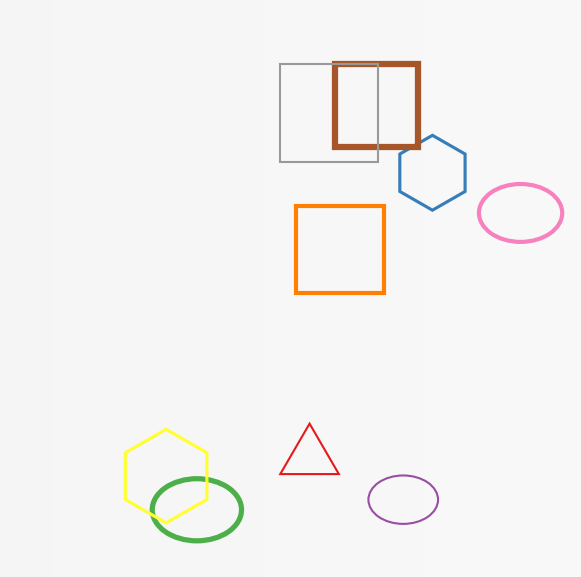[{"shape": "triangle", "thickness": 1, "radius": 0.29, "center": [0.533, 0.207]}, {"shape": "hexagon", "thickness": 1.5, "radius": 0.32, "center": [0.744, 0.7]}, {"shape": "oval", "thickness": 2.5, "radius": 0.38, "center": [0.339, 0.116]}, {"shape": "oval", "thickness": 1, "radius": 0.3, "center": [0.694, 0.134]}, {"shape": "square", "thickness": 2, "radius": 0.38, "center": [0.585, 0.567]}, {"shape": "hexagon", "thickness": 1.5, "radius": 0.41, "center": [0.286, 0.175]}, {"shape": "square", "thickness": 3, "radius": 0.36, "center": [0.648, 0.817]}, {"shape": "oval", "thickness": 2, "radius": 0.36, "center": [0.896, 0.63]}, {"shape": "square", "thickness": 1, "radius": 0.42, "center": [0.566, 0.803]}]